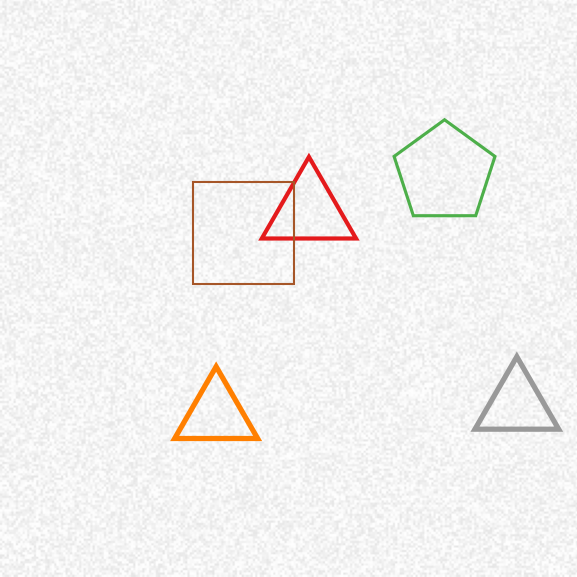[{"shape": "triangle", "thickness": 2, "radius": 0.47, "center": [0.535, 0.633]}, {"shape": "pentagon", "thickness": 1.5, "radius": 0.46, "center": [0.77, 0.7]}, {"shape": "triangle", "thickness": 2.5, "radius": 0.41, "center": [0.374, 0.281]}, {"shape": "square", "thickness": 1, "radius": 0.44, "center": [0.421, 0.595]}, {"shape": "triangle", "thickness": 2.5, "radius": 0.42, "center": [0.895, 0.298]}]